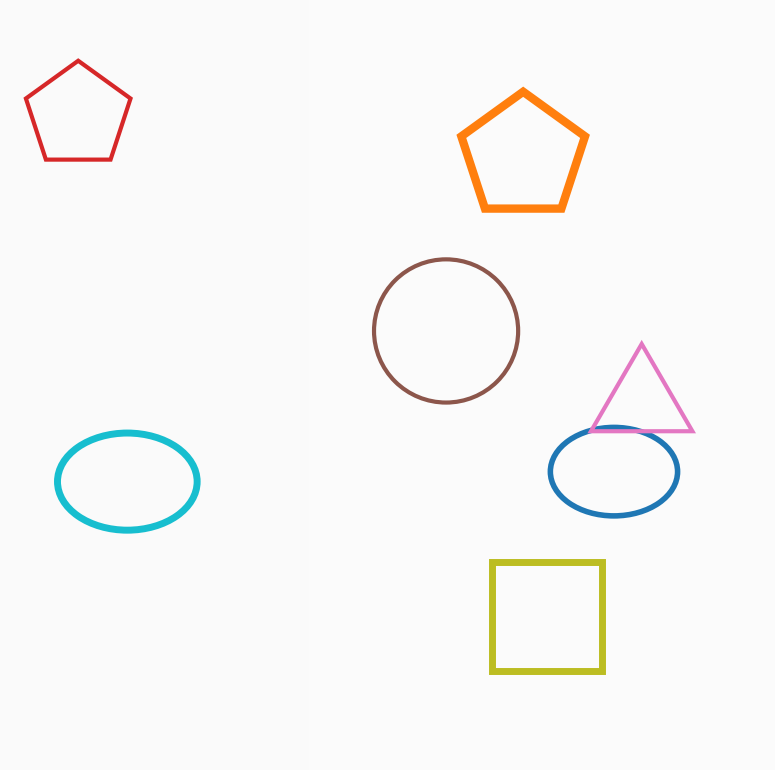[{"shape": "oval", "thickness": 2, "radius": 0.41, "center": [0.792, 0.387]}, {"shape": "pentagon", "thickness": 3, "radius": 0.42, "center": [0.675, 0.797]}, {"shape": "pentagon", "thickness": 1.5, "radius": 0.35, "center": [0.101, 0.85]}, {"shape": "circle", "thickness": 1.5, "radius": 0.46, "center": [0.576, 0.57]}, {"shape": "triangle", "thickness": 1.5, "radius": 0.38, "center": [0.828, 0.478]}, {"shape": "square", "thickness": 2.5, "radius": 0.35, "center": [0.706, 0.199]}, {"shape": "oval", "thickness": 2.5, "radius": 0.45, "center": [0.164, 0.375]}]